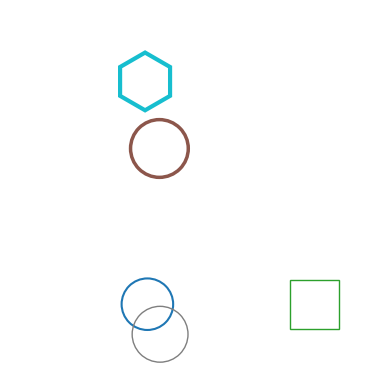[{"shape": "circle", "thickness": 1.5, "radius": 0.33, "center": [0.383, 0.21]}, {"shape": "square", "thickness": 1, "radius": 0.32, "center": [0.818, 0.21]}, {"shape": "circle", "thickness": 2.5, "radius": 0.37, "center": [0.414, 0.614]}, {"shape": "circle", "thickness": 1, "radius": 0.36, "center": [0.416, 0.132]}, {"shape": "hexagon", "thickness": 3, "radius": 0.37, "center": [0.377, 0.788]}]